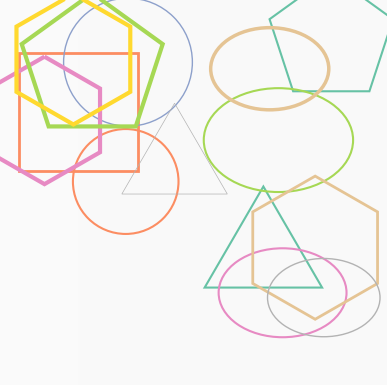[{"shape": "triangle", "thickness": 1.5, "radius": 0.87, "center": [0.68, 0.341]}, {"shape": "pentagon", "thickness": 1.5, "radius": 0.84, "center": [0.855, 0.898]}, {"shape": "square", "thickness": 2, "radius": 0.77, "center": [0.202, 0.71]}, {"shape": "circle", "thickness": 1.5, "radius": 0.68, "center": [0.324, 0.529]}, {"shape": "circle", "thickness": 1, "radius": 0.83, "center": [0.33, 0.838]}, {"shape": "oval", "thickness": 1.5, "radius": 0.83, "center": [0.729, 0.24]}, {"shape": "hexagon", "thickness": 3, "radius": 0.83, "center": [0.115, 0.687]}, {"shape": "pentagon", "thickness": 3, "radius": 0.96, "center": [0.238, 0.826]}, {"shape": "oval", "thickness": 1.5, "radius": 0.96, "center": [0.719, 0.636]}, {"shape": "hexagon", "thickness": 3, "radius": 0.85, "center": [0.189, 0.846]}, {"shape": "oval", "thickness": 2.5, "radius": 0.76, "center": [0.696, 0.821]}, {"shape": "hexagon", "thickness": 2, "radius": 0.93, "center": [0.813, 0.357]}, {"shape": "oval", "thickness": 1, "radius": 0.73, "center": [0.836, 0.227]}, {"shape": "triangle", "thickness": 0.5, "radius": 0.79, "center": [0.45, 0.575]}]